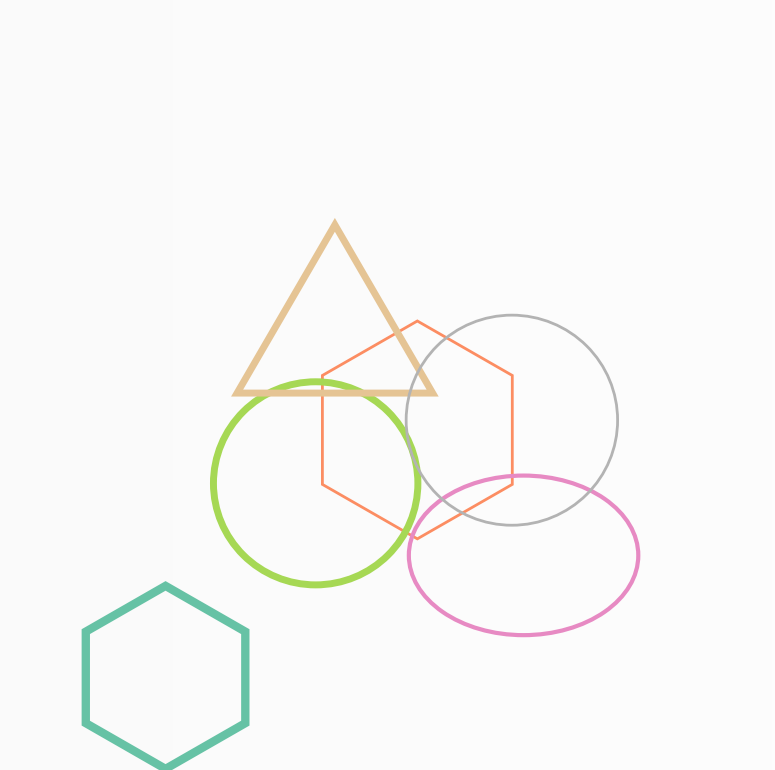[{"shape": "hexagon", "thickness": 3, "radius": 0.59, "center": [0.214, 0.12]}, {"shape": "hexagon", "thickness": 1, "radius": 0.71, "center": [0.539, 0.442]}, {"shape": "oval", "thickness": 1.5, "radius": 0.74, "center": [0.676, 0.279]}, {"shape": "circle", "thickness": 2.5, "radius": 0.66, "center": [0.407, 0.372]}, {"shape": "triangle", "thickness": 2.5, "radius": 0.73, "center": [0.432, 0.562]}, {"shape": "circle", "thickness": 1, "radius": 0.68, "center": [0.66, 0.454]}]